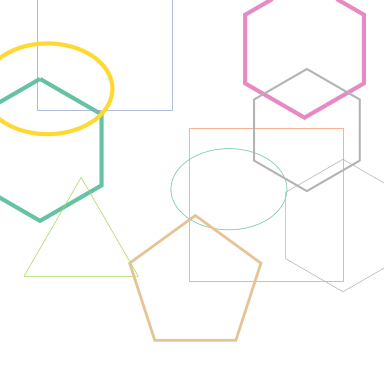[{"shape": "hexagon", "thickness": 3, "radius": 0.92, "center": [0.104, 0.611]}, {"shape": "oval", "thickness": 0.5, "radius": 0.75, "center": [0.595, 0.508]}, {"shape": "square", "thickness": 0.5, "radius": 0.99, "center": [0.691, 0.47]}, {"shape": "square", "thickness": 0.5, "radius": 0.88, "center": [0.271, 0.891]}, {"shape": "hexagon", "thickness": 3, "radius": 0.89, "center": [0.791, 0.873]}, {"shape": "triangle", "thickness": 0.5, "radius": 0.86, "center": [0.211, 0.368]}, {"shape": "oval", "thickness": 3, "radius": 0.84, "center": [0.124, 0.769]}, {"shape": "pentagon", "thickness": 2, "radius": 0.9, "center": [0.507, 0.261]}, {"shape": "hexagon", "thickness": 0.5, "radius": 0.86, "center": [0.891, 0.414]}, {"shape": "hexagon", "thickness": 1.5, "radius": 0.79, "center": [0.797, 0.662]}]